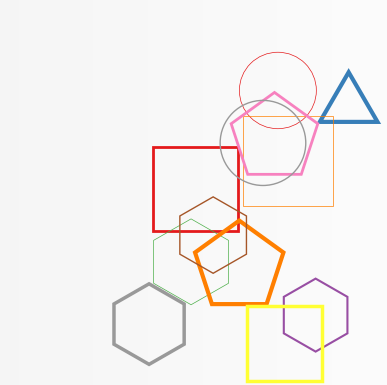[{"shape": "circle", "thickness": 0.5, "radius": 0.5, "center": [0.717, 0.765]}, {"shape": "square", "thickness": 2, "radius": 0.55, "center": [0.505, 0.51]}, {"shape": "triangle", "thickness": 3, "radius": 0.43, "center": [0.9, 0.726]}, {"shape": "hexagon", "thickness": 0.5, "radius": 0.56, "center": [0.493, 0.32]}, {"shape": "hexagon", "thickness": 1.5, "radius": 0.47, "center": [0.814, 0.182]}, {"shape": "pentagon", "thickness": 3, "radius": 0.6, "center": [0.617, 0.307]}, {"shape": "square", "thickness": 0.5, "radius": 0.58, "center": [0.743, 0.581]}, {"shape": "square", "thickness": 2.5, "radius": 0.49, "center": [0.734, 0.107]}, {"shape": "hexagon", "thickness": 1, "radius": 0.5, "center": [0.55, 0.389]}, {"shape": "pentagon", "thickness": 2, "radius": 0.59, "center": [0.708, 0.642]}, {"shape": "circle", "thickness": 1, "radius": 0.55, "center": [0.679, 0.629]}, {"shape": "hexagon", "thickness": 2.5, "radius": 0.52, "center": [0.385, 0.158]}]